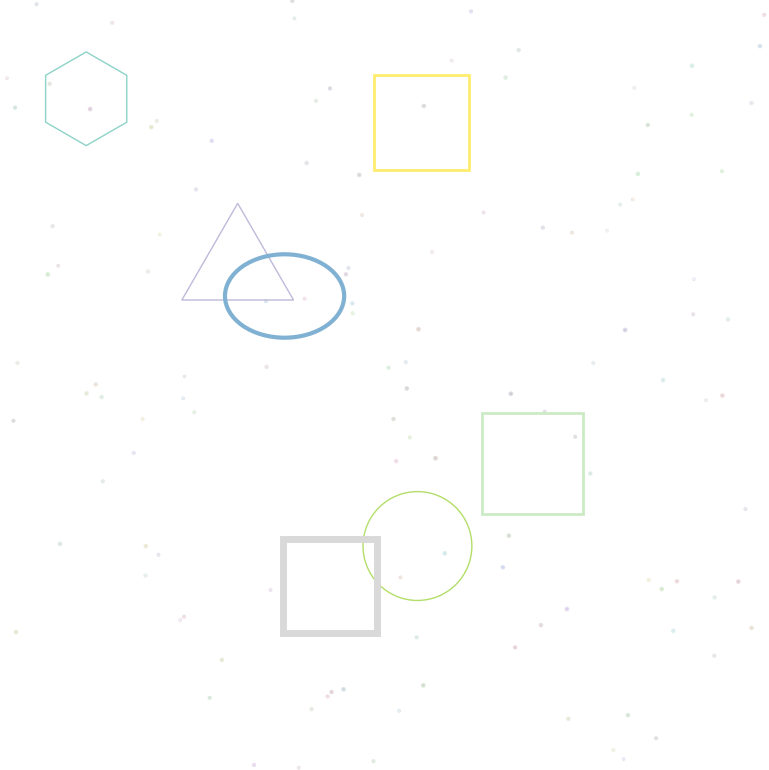[{"shape": "hexagon", "thickness": 0.5, "radius": 0.3, "center": [0.112, 0.872]}, {"shape": "triangle", "thickness": 0.5, "radius": 0.42, "center": [0.309, 0.652]}, {"shape": "oval", "thickness": 1.5, "radius": 0.39, "center": [0.37, 0.616]}, {"shape": "circle", "thickness": 0.5, "radius": 0.35, "center": [0.542, 0.291]}, {"shape": "square", "thickness": 2.5, "radius": 0.3, "center": [0.428, 0.238]}, {"shape": "square", "thickness": 1, "radius": 0.33, "center": [0.691, 0.398]}, {"shape": "square", "thickness": 1, "radius": 0.31, "center": [0.547, 0.841]}]